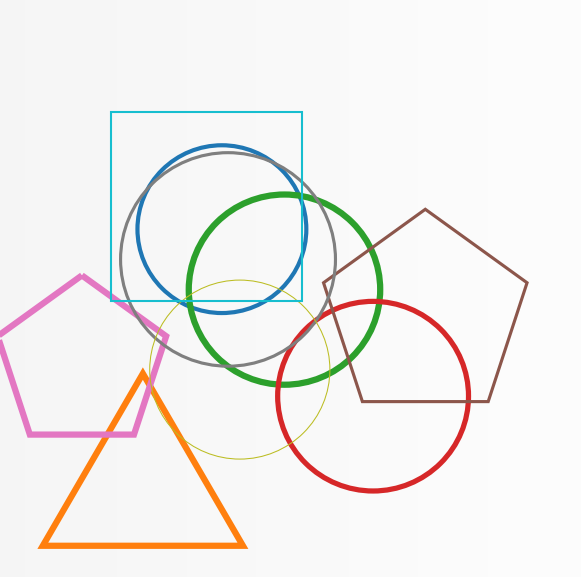[{"shape": "circle", "thickness": 2, "radius": 0.73, "center": [0.382, 0.602]}, {"shape": "triangle", "thickness": 3, "radius": 0.99, "center": [0.246, 0.153]}, {"shape": "circle", "thickness": 3, "radius": 0.82, "center": [0.489, 0.498]}, {"shape": "circle", "thickness": 2.5, "radius": 0.82, "center": [0.642, 0.313]}, {"shape": "pentagon", "thickness": 1.5, "radius": 0.92, "center": [0.732, 0.453]}, {"shape": "pentagon", "thickness": 3, "radius": 0.76, "center": [0.141, 0.37]}, {"shape": "circle", "thickness": 1.5, "radius": 0.92, "center": [0.392, 0.55]}, {"shape": "circle", "thickness": 0.5, "radius": 0.77, "center": [0.413, 0.359]}, {"shape": "square", "thickness": 1, "radius": 0.82, "center": [0.356, 0.642]}]